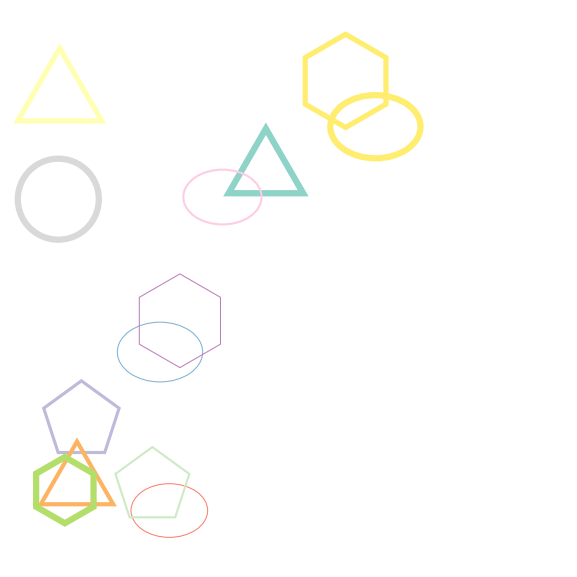[{"shape": "triangle", "thickness": 3, "radius": 0.37, "center": [0.46, 0.702]}, {"shape": "triangle", "thickness": 2.5, "radius": 0.42, "center": [0.103, 0.832]}, {"shape": "pentagon", "thickness": 1.5, "radius": 0.34, "center": [0.141, 0.271]}, {"shape": "oval", "thickness": 0.5, "radius": 0.33, "center": [0.293, 0.115]}, {"shape": "oval", "thickness": 0.5, "radius": 0.37, "center": [0.277, 0.39]}, {"shape": "triangle", "thickness": 2, "radius": 0.36, "center": [0.133, 0.162]}, {"shape": "hexagon", "thickness": 3, "radius": 0.29, "center": [0.112, 0.15]}, {"shape": "oval", "thickness": 1, "radius": 0.34, "center": [0.385, 0.658]}, {"shape": "circle", "thickness": 3, "radius": 0.35, "center": [0.101, 0.654]}, {"shape": "hexagon", "thickness": 0.5, "radius": 0.41, "center": [0.311, 0.444]}, {"shape": "pentagon", "thickness": 1, "radius": 0.34, "center": [0.264, 0.158]}, {"shape": "oval", "thickness": 3, "radius": 0.39, "center": [0.65, 0.78]}, {"shape": "hexagon", "thickness": 2.5, "radius": 0.4, "center": [0.598, 0.859]}]